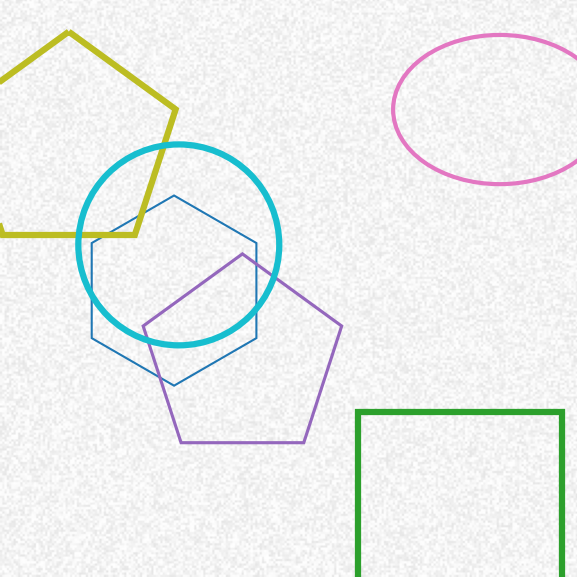[{"shape": "hexagon", "thickness": 1, "radius": 0.82, "center": [0.301, 0.496]}, {"shape": "square", "thickness": 3, "radius": 0.88, "center": [0.797, 0.11]}, {"shape": "pentagon", "thickness": 1.5, "radius": 0.9, "center": [0.42, 0.379]}, {"shape": "oval", "thickness": 2, "radius": 0.92, "center": [0.865, 0.809]}, {"shape": "pentagon", "thickness": 3, "radius": 0.97, "center": [0.119, 0.75]}, {"shape": "circle", "thickness": 3, "radius": 0.87, "center": [0.31, 0.575]}]